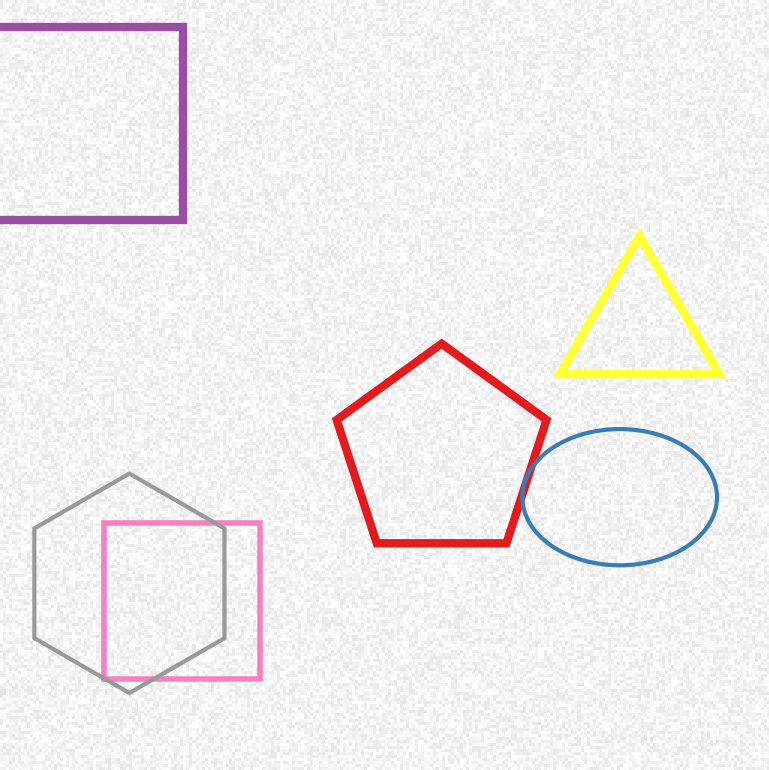[{"shape": "pentagon", "thickness": 3, "radius": 0.72, "center": [0.574, 0.41]}, {"shape": "oval", "thickness": 1.5, "radius": 0.63, "center": [0.805, 0.354]}, {"shape": "square", "thickness": 3, "radius": 0.63, "center": [0.112, 0.84]}, {"shape": "triangle", "thickness": 3, "radius": 0.6, "center": [0.831, 0.574]}, {"shape": "square", "thickness": 2, "radius": 0.51, "center": [0.236, 0.219]}, {"shape": "hexagon", "thickness": 1.5, "radius": 0.71, "center": [0.168, 0.242]}]